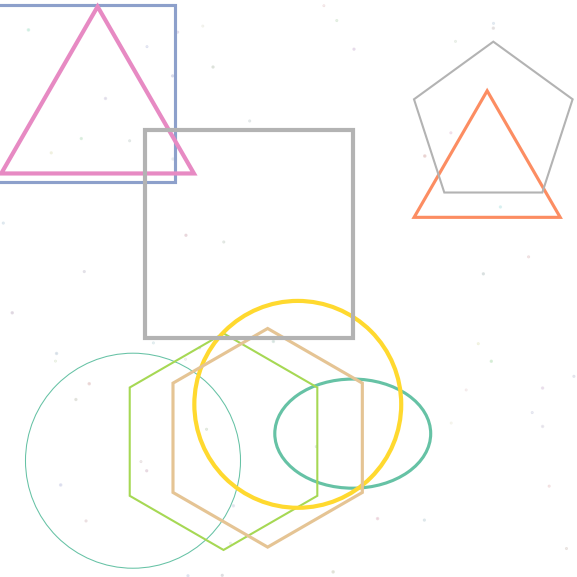[{"shape": "oval", "thickness": 1.5, "radius": 0.67, "center": [0.611, 0.248]}, {"shape": "circle", "thickness": 0.5, "radius": 0.93, "center": [0.23, 0.201]}, {"shape": "triangle", "thickness": 1.5, "radius": 0.73, "center": [0.844, 0.696]}, {"shape": "square", "thickness": 1.5, "radius": 0.77, "center": [0.15, 0.837]}, {"shape": "triangle", "thickness": 2, "radius": 0.96, "center": [0.169, 0.795]}, {"shape": "hexagon", "thickness": 1, "radius": 0.94, "center": [0.387, 0.234]}, {"shape": "circle", "thickness": 2, "radius": 0.9, "center": [0.516, 0.299]}, {"shape": "hexagon", "thickness": 1.5, "radius": 0.95, "center": [0.463, 0.241]}, {"shape": "pentagon", "thickness": 1, "radius": 0.72, "center": [0.854, 0.783]}, {"shape": "square", "thickness": 2, "radius": 0.9, "center": [0.431, 0.594]}]